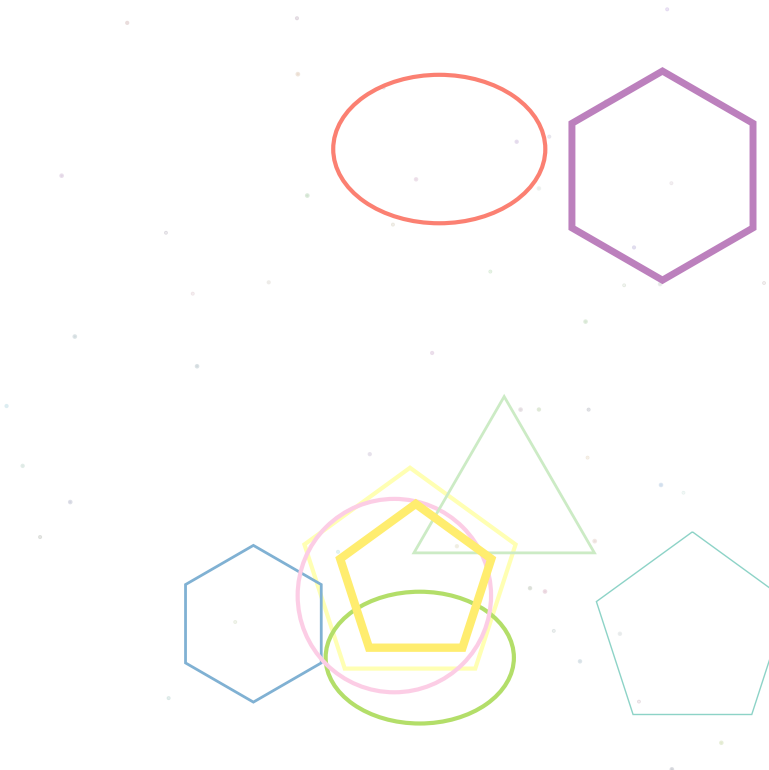[{"shape": "pentagon", "thickness": 0.5, "radius": 0.66, "center": [0.899, 0.178]}, {"shape": "pentagon", "thickness": 1.5, "radius": 0.72, "center": [0.532, 0.248]}, {"shape": "oval", "thickness": 1.5, "radius": 0.69, "center": [0.57, 0.806]}, {"shape": "hexagon", "thickness": 1, "radius": 0.51, "center": [0.329, 0.19]}, {"shape": "oval", "thickness": 1.5, "radius": 0.61, "center": [0.545, 0.146]}, {"shape": "circle", "thickness": 1.5, "radius": 0.63, "center": [0.512, 0.227]}, {"shape": "hexagon", "thickness": 2.5, "radius": 0.68, "center": [0.86, 0.772]}, {"shape": "triangle", "thickness": 1, "radius": 0.68, "center": [0.655, 0.35]}, {"shape": "pentagon", "thickness": 3, "radius": 0.52, "center": [0.54, 0.242]}]